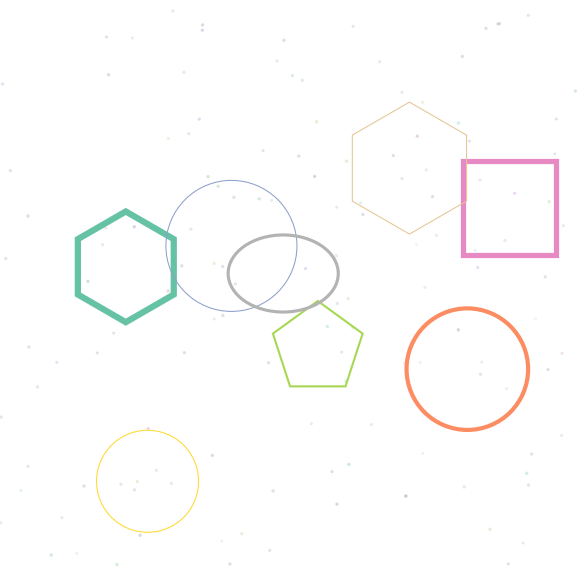[{"shape": "hexagon", "thickness": 3, "radius": 0.48, "center": [0.218, 0.537]}, {"shape": "circle", "thickness": 2, "radius": 0.53, "center": [0.809, 0.36]}, {"shape": "circle", "thickness": 0.5, "radius": 0.57, "center": [0.401, 0.573]}, {"shape": "square", "thickness": 2.5, "radius": 0.4, "center": [0.882, 0.639]}, {"shape": "pentagon", "thickness": 1, "radius": 0.41, "center": [0.55, 0.396]}, {"shape": "circle", "thickness": 0.5, "radius": 0.44, "center": [0.256, 0.166]}, {"shape": "hexagon", "thickness": 0.5, "radius": 0.57, "center": [0.709, 0.708]}, {"shape": "oval", "thickness": 1.5, "radius": 0.48, "center": [0.49, 0.526]}]